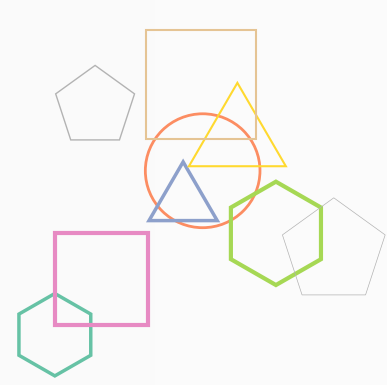[{"shape": "hexagon", "thickness": 2.5, "radius": 0.54, "center": [0.142, 0.131]}, {"shape": "circle", "thickness": 2, "radius": 0.74, "center": [0.523, 0.557]}, {"shape": "triangle", "thickness": 2.5, "radius": 0.51, "center": [0.473, 0.478]}, {"shape": "square", "thickness": 3, "radius": 0.6, "center": [0.262, 0.275]}, {"shape": "hexagon", "thickness": 3, "radius": 0.67, "center": [0.712, 0.394]}, {"shape": "triangle", "thickness": 1.5, "radius": 0.72, "center": [0.613, 0.64]}, {"shape": "square", "thickness": 1.5, "radius": 0.7, "center": [0.519, 0.78]}, {"shape": "pentagon", "thickness": 1, "radius": 0.53, "center": [0.245, 0.723]}, {"shape": "pentagon", "thickness": 0.5, "radius": 0.7, "center": [0.861, 0.347]}]